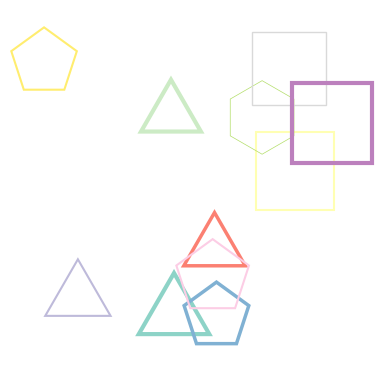[{"shape": "triangle", "thickness": 3, "radius": 0.53, "center": [0.452, 0.185]}, {"shape": "square", "thickness": 1.5, "radius": 0.51, "center": [0.766, 0.555]}, {"shape": "triangle", "thickness": 1.5, "radius": 0.49, "center": [0.202, 0.229]}, {"shape": "triangle", "thickness": 2.5, "radius": 0.46, "center": [0.557, 0.356]}, {"shape": "pentagon", "thickness": 2.5, "radius": 0.44, "center": [0.562, 0.179]}, {"shape": "hexagon", "thickness": 0.5, "radius": 0.48, "center": [0.681, 0.695]}, {"shape": "pentagon", "thickness": 1.5, "radius": 0.5, "center": [0.552, 0.28]}, {"shape": "square", "thickness": 1, "radius": 0.48, "center": [0.751, 0.822]}, {"shape": "square", "thickness": 3, "radius": 0.52, "center": [0.862, 0.681]}, {"shape": "triangle", "thickness": 3, "radius": 0.45, "center": [0.444, 0.703]}, {"shape": "pentagon", "thickness": 1.5, "radius": 0.45, "center": [0.114, 0.839]}]